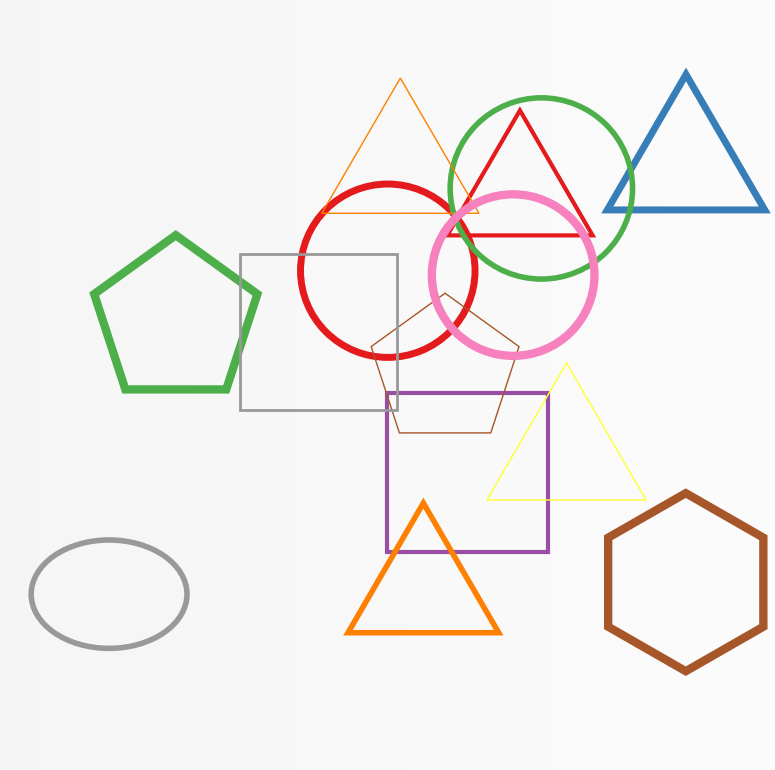[{"shape": "circle", "thickness": 2.5, "radius": 0.56, "center": [0.5, 0.648]}, {"shape": "triangle", "thickness": 1.5, "radius": 0.54, "center": [0.671, 0.748]}, {"shape": "triangle", "thickness": 2.5, "radius": 0.59, "center": [0.885, 0.786]}, {"shape": "pentagon", "thickness": 3, "radius": 0.55, "center": [0.227, 0.584]}, {"shape": "circle", "thickness": 2, "radius": 0.59, "center": [0.699, 0.755]}, {"shape": "square", "thickness": 1.5, "radius": 0.52, "center": [0.603, 0.386]}, {"shape": "triangle", "thickness": 2, "radius": 0.56, "center": [0.546, 0.234]}, {"shape": "triangle", "thickness": 0.5, "radius": 0.59, "center": [0.517, 0.782]}, {"shape": "triangle", "thickness": 0.5, "radius": 0.59, "center": [0.731, 0.41]}, {"shape": "pentagon", "thickness": 0.5, "radius": 0.5, "center": [0.574, 0.519]}, {"shape": "hexagon", "thickness": 3, "radius": 0.58, "center": [0.885, 0.244]}, {"shape": "circle", "thickness": 3, "radius": 0.52, "center": [0.662, 0.643]}, {"shape": "square", "thickness": 1, "radius": 0.51, "center": [0.41, 0.569]}, {"shape": "oval", "thickness": 2, "radius": 0.5, "center": [0.141, 0.228]}]